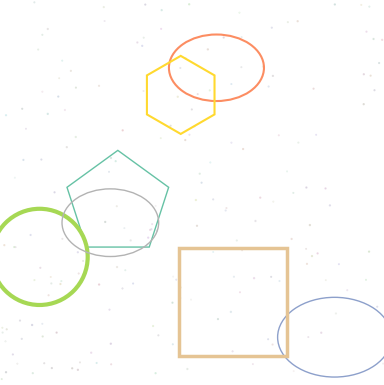[{"shape": "pentagon", "thickness": 1, "radius": 0.69, "center": [0.306, 0.471]}, {"shape": "oval", "thickness": 1.5, "radius": 0.62, "center": [0.562, 0.824]}, {"shape": "oval", "thickness": 1, "radius": 0.74, "center": [0.869, 0.124]}, {"shape": "circle", "thickness": 3, "radius": 0.62, "center": [0.103, 0.333]}, {"shape": "hexagon", "thickness": 1.5, "radius": 0.51, "center": [0.469, 0.753]}, {"shape": "square", "thickness": 2.5, "radius": 0.7, "center": [0.605, 0.215]}, {"shape": "oval", "thickness": 1, "radius": 0.63, "center": [0.287, 0.422]}]